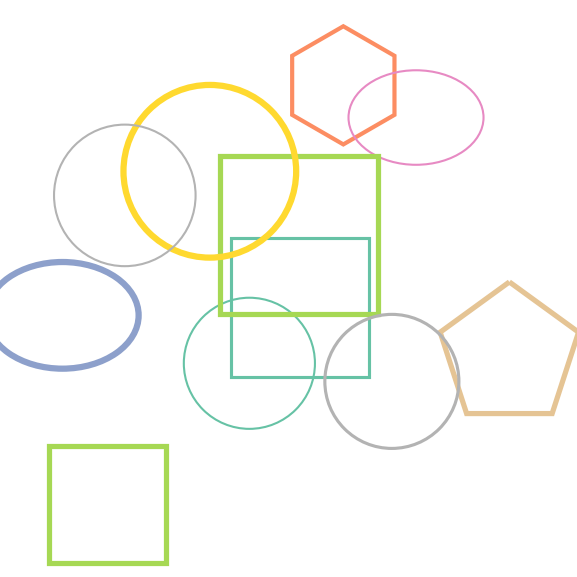[{"shape": "square", "thickness": 1.5, "radius": 0.6, "center": [0.519, 0.466]}, {"shape": "circle", "thickness": 1, "radius": 0.57, "center": [0.432, 0.37]}, {"shape": "hexagon", "thickness": 2, "radius": 0.51, "center": [0.594, 0.851]}, {"shape": "oval", "thickness": 3, "radius": 0.66, "center": [0.108, 0.453]}, {"shape": "oval", "thickness": 1, "radius": 0.58, "center": [0.72, 0.796]}, {"shape": "square", "thickness": 2.5, "radius": 0.51, "center": [0.186, 0.125]}, {"shape": "square", "thickness": 2.5, "radius": 0.68, "center": [0.517, 0.593]}, {"shape": "circle", "thickness": 3, "radius": 0.75, "center": [0.363, 0.703]}, {"shape": "pentagon", "thickness": 2.5, "radius": 0.63, "center": [0.882, 0.385]}, {"shape": "circle", "thickness": 1.5, "radius": 0.58, "center": [0.679, 0.339]}, {"shape": "circle", "thickness": 1, "radius": 0.61, "center": [0.216, 0.661]}]